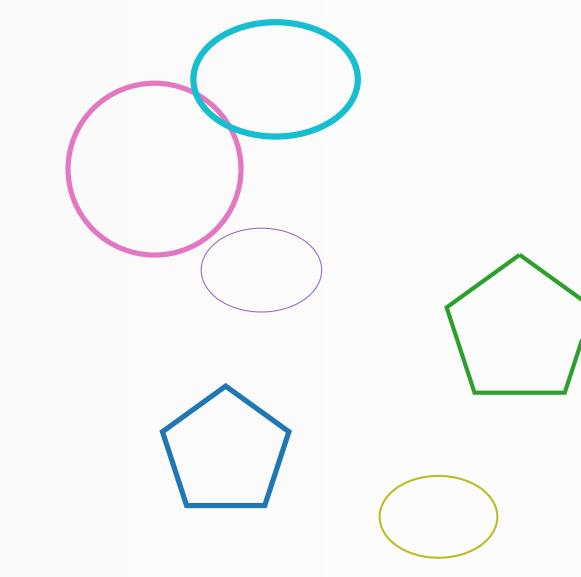[{"shape": "pentagon", "thickness": 2.5, "radius": 0.57, "center": [0.388, 0.216]}, {"shape": "pentagon", "thickness": 2, "radius": 0.66, "center": [0.894, 0.426]}, {"shape": "oval", "thickness": 0.5, "radius": 0.52, "center": [0.45, 0.531]}, {"shape": "circle", "thickness": 2.5, "radius": 0.74, "center": [0.266, 0.706]}, {"shape": "oval", "thickness": 1, "radius": 0.51, "center": [0.754, 0.104]}, {"shape": "oval", "thickness": 3, "radius": 0.71, "center": [0.474, 0.862]}]